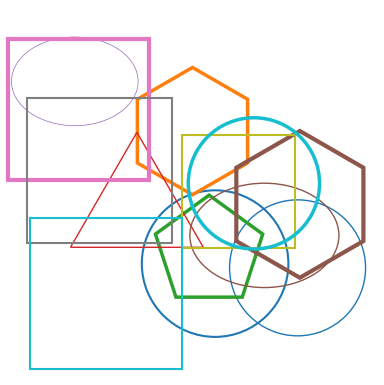[{"shape": "circle", "thickness": 1.5, "radius": 0.95, "center": [0.559, 0.315]}, {"shape": "circle", "thickness": 1, "radius": 0.88, "center": [0.773, 0.304]}, {"shape": "hexagon", "thickness": 2.5, "radius": 0.83, "center": [0.5, 0.659]}, {"shape": "pentagon", "thickness": 2.5, "radius": 0.73, "center": [0.543, 0.347]}, {"shape": "triangle", "thickness": 1, "radius": 1.0, "center": [0.356, 0.457]}, {"shape": "oval", "thickness": 0.5, "radius": 0.82, "center": [0.194, 0.789]}, {"shape": "hexagon", "thickness": 3, "radius": 0.95, "center": [0.779, 0.469]}, {"shape": "oval", "thickness": 1, "radius": 0.97, "center": [0.687, 0.389]}, {"shape": "square", "thickness": 3, "radius": 0.91, "center": [0.205, 0.715]}, {"shape": "square", "thickness": 1.5, "radius": 0.94, "center": [0.259, 0.558]}, {"shape": "square", "thickness": 1.5, "radius": 0.73, "center": [0.62, 0.504]}, {"shape": "circle", "thickness": 2.5, "radius": 0.85, "center": [0.66, 0.524]}, {"shape": "square", "thickness": 1.5, "radius": 0.98, "center": [0.275, 0.237]}]